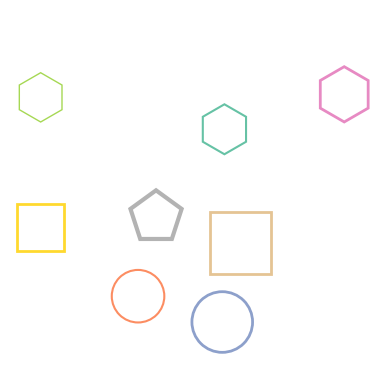[{"shape": "hexagon", "thickness": 1.5, "radius": 0.32, "center": [0.583, 0.664]}, {"shape": "circle", "thickness": 1.5, "radius": 0.34, "center": [0.359, 0.231]}, {"shape": "circle", "thickness": 2, "radius": 0.39, "center": [0.577, 0.164]}, {"shape": "hexagon", "thickness": 2, "radius": 0.36, "center": [0.894, 0.755]}, {"shape": "hexagon", "thickness": 1, "radius": 0.32, "center": [0.106, 0.747]}, {"shape": "square", "thickness": 2, "radius": 0.31, "center": [0.105, 0.41]}, {"shape": "square", "thickness": 2, "radius": 0.4, "center": [0.625, 0.369]}, {"shape": "pentagon", "thickness": 3, "radius": 0.35, "center": [0.405, 0.436]}]